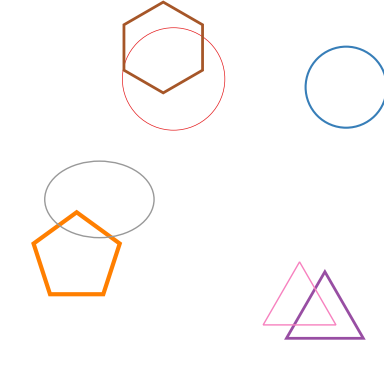[{"shape": "circle", "thickness": 0.5, "radius": 0.67, "center": [0.451, 0.795]}, {"shape": "circle", "thickness": 1.5, "radius": 0.53, "center": [0.899, 0.774]}, {"shape": "triangle", "thickness": 2, "radius": 0.58, "center": [0.844, 0.179]}, {"shape": "pentagon", "thickness": 3, "radius": 0.59, "center": [0.199, 0.331]}, {"shape": "hexagon", "thickness": 2, "radius": 0.59, "center": [0.424, 0.877]}, {"shape": "triangle", "thickness": 1, "radius": 0.55, "center": [0.778, 0.211]}, {"shape": "oval", "thickness": 1, "radius": 0.71, "center": [0.258, 0.482]}]